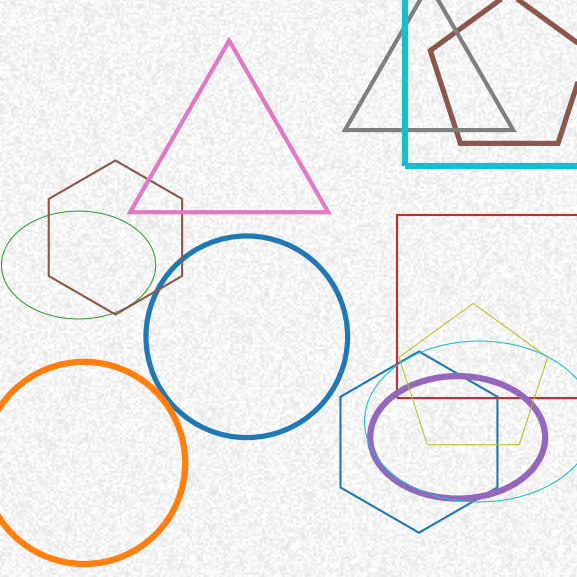[{"shape": "circle", "thickness": 2.5, "radius": 0.87, "center": [0.427, 0.416]}, {"shape": "hexagon", "thickness": 1, "radius": 0.78, "center": [0.725, 0.234]}, {"shape": "circle", "thickness": 3, "radius": 0.88, "center": [0.146, 0.198]}, {"shape": "oval", "thickness": 0.5, "radius": 0.67, "center": [0.136, 0.54]}, {"shape": "square", "thickness": 1, "radius": 0.79, "center": [0.847, 0.468]}, {"shape": "oval", "thickness": 3, "radius": 0.76, "center": [0.793, 0.242]}, {"shape": "pentagon", "thickness": 2.5, "radius": 0.72, "center": [0.882, 0.867]}, {"shape": "hexagon", "thickness": 1, "radius": 0.67, "center": [0.2, 0.588]}, {"shape": "triangle", "thickness": 2, "radius": 0.99, "center": [0.397, 0.731]}, {"shape": "triangle", "thickness": 2, "radius": 0.84, "center": [0.743, 0.858]}, {"shape": "pentagon", "thickness": 0.5, "radius": 0.68, "center": [0.82, 0.338]}, {"shape": "square", "thickness": 3, "radius": 0.9, "center": [0.882, 0.892]}, {"shape": "oval", "thickness": 0.5, "radius": 0.99, "center": [0.83, 0.269]}]